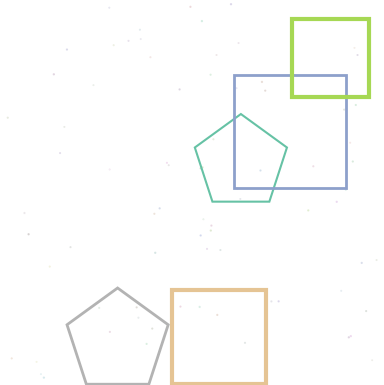[{"shape": "pentagon", "thickness": 1.5, "radius": 0.63, "center": [0.626, 0.578]}, {"shape": "square", "thickness": 2, "radius": 0.73, "center": [0.753, 0.658]}, {"shape": "square", "thickness": 3, "radius": 0.5, "center": [0.859, 0.85]}, {"shape": "square", "thickness": 3, "radius": 0.61, "center": [0.568, 0.124]}, {"shape": "pentagon", "thickness": 2, "radius": 0.69, "center": [0.305, 0.114]}]